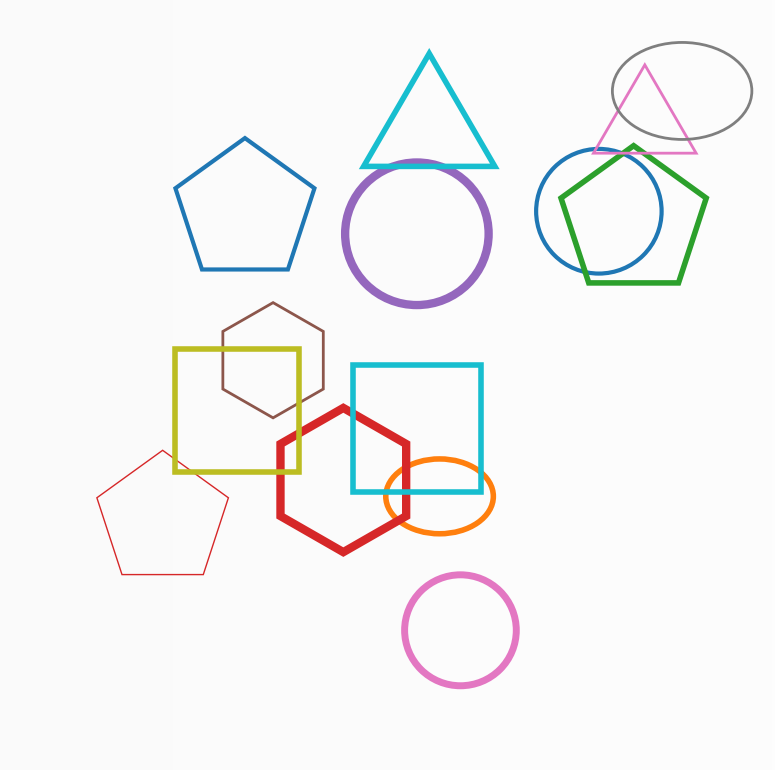[{"shape": "circle", "thickness": 1.5, "radius": 0.4, "center": [0.773, 0.726]}, {"shape": "pentagon", "thickness": 1.5, "radius": 0.47, "center": [0.316, 0.726]}, {"shape": "oval", "thickness": 2, "radius": 0.35, "center": [0.567, 0.355]}, {"shape": "pentagon", "thickness": 2, "radius": 0.49, "center": [0.818, 0.712]}, {"shape": "hexagon", "thickness": 3, "radius": 0.47, "center": [0.443, 0.377]}, {"shape": "pentagon", "thickness": 0.5, "radius": 0.45, "center": [0.21, 0.326]}, {"shape": "circle", "thickness": 3, "radius": 0.46, "center": [0.538, 0.696]}, {"shape": "hexagon", "thickness": 1, "radius": 0.37, "center": [0.352, 0.532]}, {"shape": "circle", "thickness": 2.5, "radius": 0.36, "center": [0.594, 0.181]}, {"shape": "triangle", "thickness": 1, "radius": 0.38, "center": [0.832, 0.839]}, {"shape": "oval", "thickness": 1, "radius": 0.45, "center": [0.88, 0.882]}, {"shape": "square", "thickness": 2, "radius": 0.4, "center": [0.306, 0.467]}, {"shape": "triangle", "thickness": 2, "radius": 0.49, "center": [0.554, 0.833]}, {"shape": "square", "thickness": 2, "radius": 0.41, "center": [0.538, 0.443]}]